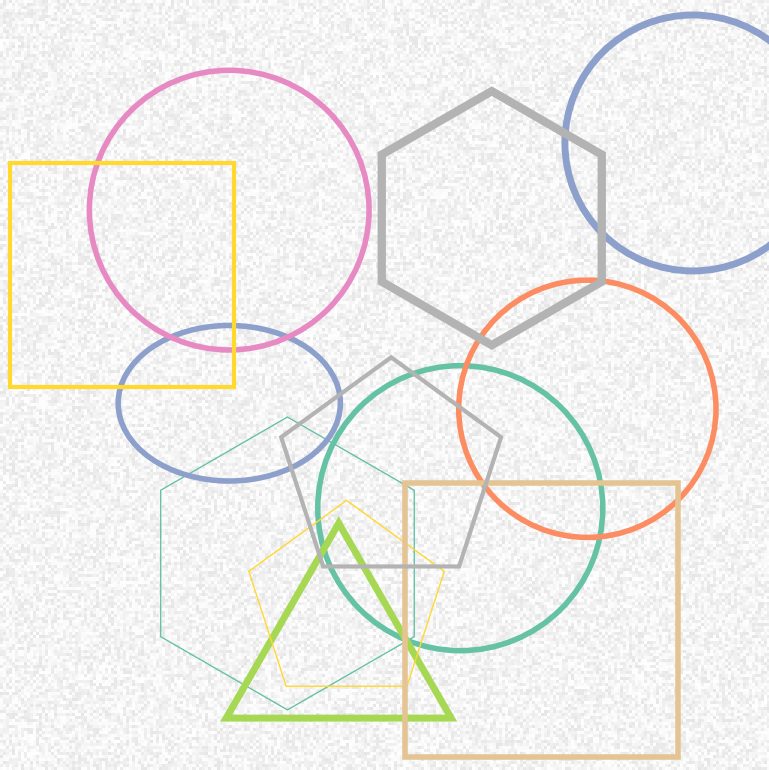[{"shape": "hexagon", "thickness": 0.5, "radius": 0.95, "center": [0.373, 0.268]}, {"shape": "circle", "thickness": 2, "radius": 0.93, "center": [0.598, 0.34]}, {"shape": "circle", "thickness": 2, "radius": 0.84, "center": [0.763, 0.469]}, {"shape": "oval", "thickness": 2, "radius": 0.72, "center": [0.298, 0.476]}, {"shape": "circle", "thickness": 2.5, "radius": 0.83, "center": [0.9, 0.814]}, {"shape": "circle", "thickness": 2, "radius": 0.91, "center": [0.298, 0.727]}, {"shape": "triangle", "thickness": 2.5, "radius": 0.84, "center": [0.44, 0.152]}, {"shape": "pentagon", "thickness": 0.5, "radius": 0.67, "center": [0.45, 0.217]}, {"shape": "square", "thickness": 1.5, "radius": 0.73, "center": [0.158, 0.643]}, {"shape": "square", "thickness": 2, "radius": 0.89, "center": [0.703, 0.195]}, {"shape": "hexagon", "thickness": 3, "radius": 0.82, "center": [0.639, 0.717]}, {"shape": "pentagon", "thickness": 1.5, "radius": 0.75, "center": [0.508, 0.386]}]